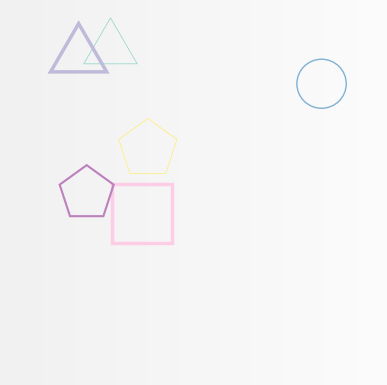[{"shape": "triangle", "thickness": 0.5, "radius": 0.4, "center": [0.285, 0.874]}, {"shape": "triangle", "thickness": 2.5, "radius": 0.42, "center": [0.203, 0.855]}, {"shape": "circle", "thickness": 1, "radius": 0.32, "center": [0.83, 0.782]}, {"shape": "square", "thickness": 2.5, "radius": 0.38, "center": [0.366, 0.445]}, {"shape": "pentagon", "thickness": 1.5, "radius": 0.37, "center": [0.224, 0.498]}, {"shape": "pentagon", "thickness": 0.5, "radius": 0.39, "center": [0.382, 0.613]}]